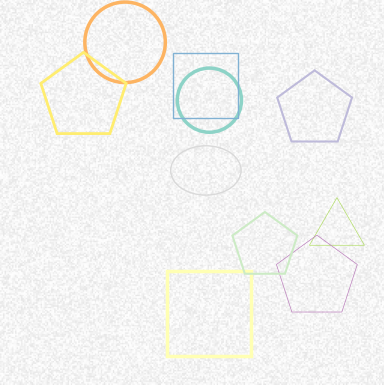[{"shape": "circle", "thickness": 2.5, "radius": 0.42, "center": [0.544, 0.74]}, {"shape": "square", "thickness": 2.5, "radius": 0.55, "center": [0.543, 0.186]}, {"shape": "pentagon", "thickness": 1.5, "radius": 0.51, "center": [0.817, 0.715]}, {"shape": "square", "thickness": 1, "radius": 0.42, "center": [0.534, 0.778]}, {"shape": "circle", "thickness": 2.5, "radius": 0.52, "center": [0.325, 0.89]}, {"shape": "triangle", "thickness": 0.5, "radius": 0.41, "center": [0.875, 0.404]}, {"shape": "oval", "thickness": 1, "radius": 0.46, "center": [0.535, 0.557]}, {"shape": "pentagon", "thickness": 0.5, "radius": 0.55, "center": [0.823, 0.279]}, {"shape": "pentagon", "thickness": 1.5, "radius": 0.44, "center": [0.688, 0.361]}, {"shape": "pentagon", "thickness": 2, "radius": 0.58, "center": [0.217, 0.747]}]